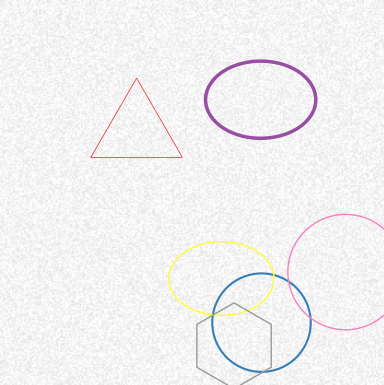[{"shape": "triangle", "thickness": 0.5, "radius": 0.69, "center": [0.355, 0.66]}, {"shape": "circle", "thickness": 1.5, "radius": 0.64, "center": [0.679, 0.162]}, {"shape": "oval", "thickness": 2.5, "radius": 0.72, "center": [0.677, 0.741]}, {"shape": "oval", "thickness": 1, "radius": 0.68, "center": [0.575, 0.277]}, {"shape": "circle", "thickness": 1, "radius": 0.75, "center": [0.898, 0.293]}, {"shape": "hexagon", "thickness": 1, "radius": 0.56, "center": [0.608, 0.102]}]